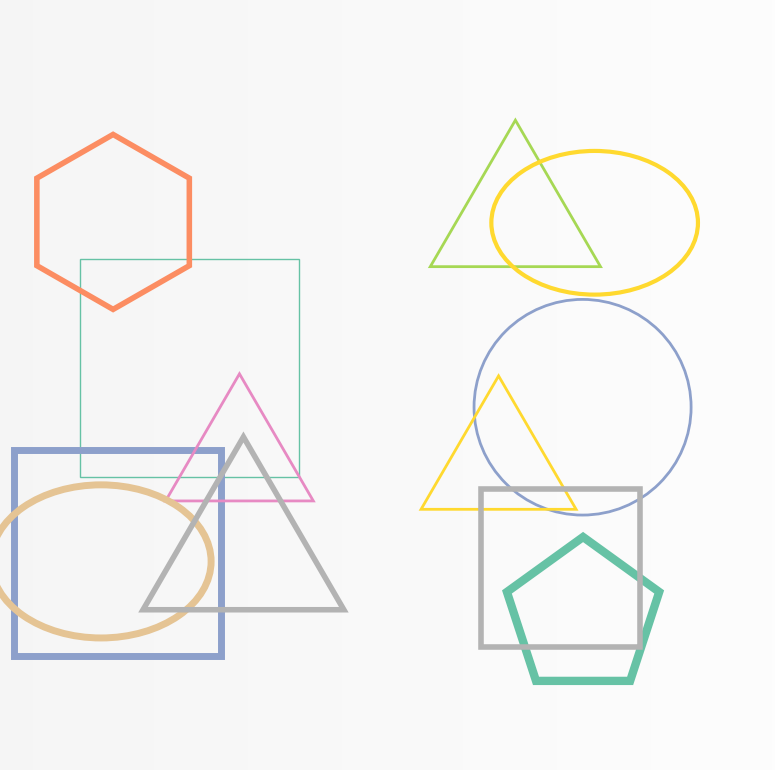[{"shape": "square", "thickness": 0.5, "radius": 0.71, "center": [0.244, 0.522]}, {"shape": "pentagon", "thickness": 3, "radius": 0.52, "center": [0.752, 0.199]}, {"shape": "hexagon", "thickness": 2, "radius": 0.57, "center": [0.146, 0.712]}, {"shape": "square", "thickness": 2.5, "radius": 0.67, "center": [0.152, 0.282]}, {"shape": "circle", "thickness": 1, "radius": 0.7, "center": [0.752, 0.471]}, {"shape": "triangle", "thickness": 1, "radius": 0.55, "center": [0.309, 0.404]}, {"shape": "triangle", "thickness": 1, "radius": 0.63, "center": [0.665, 0.717]}, {"shape": "triangle", "thickness": 1, "radius": 0.58, "center": [0.643, 0.396]}, {"shape": "oval", "thickness": 1.5, "radius": 0.67, "center": [0.767, 0.711]}, {"shape": "oval", "thickness": 2.5, "radius": 0.71, "center": [0.13, 0.271]}, {"shape": "triangle", "thickness": 2, "radius": 0.75, "center": [0.314, 0.283]}, {"shape": "square", "thickness": 2, "radius": 0.51, "center": [0.723, 0.262]}]